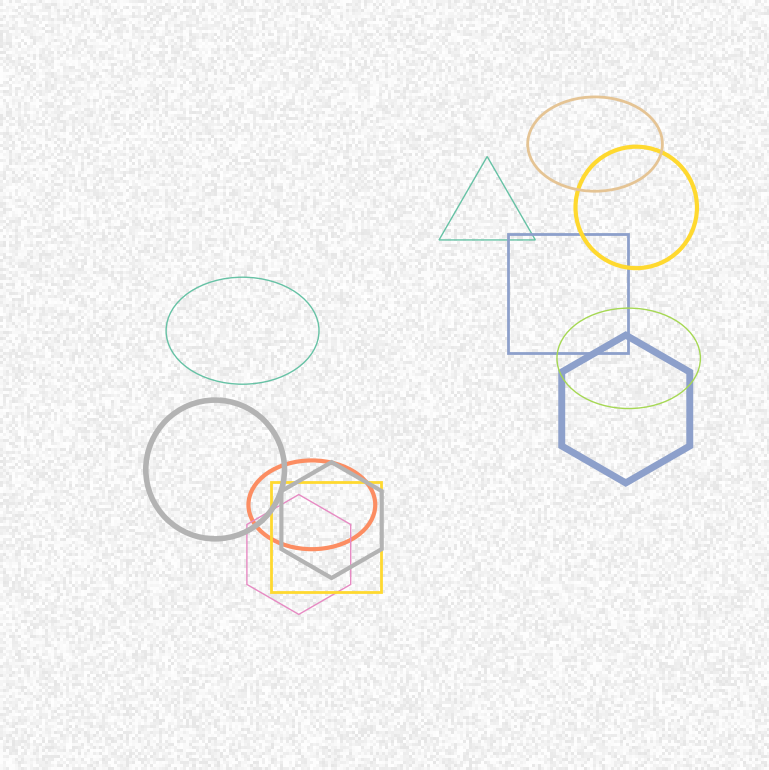[{"shape": "triangle", "thickness": 0.5, "radius": 0.36, "center": [0.633, 0.724]}, {"shape": "oval", "thickness": 0.5, "radius": 0.5, "center": [0.315, 0.571]}, {"shape": "oval", "thickness": 1.5, "radius": 0.41, "center": [0.405, 0.344]}, {"shape": "hexagon", "thickness": 2.5, "radius": 0.48, "center": [0.813, 0.469]}, {"shape": "square", "thickness": 1, "radius": 0.39, "center": [0.738, 0.619]}, {"shape": "hexagon", "thickness": 0.5, "radius": 0.39, "center": [0.388, 0.28]}, {"shape": "oval", "thickness": 0.5, "radius": 0.47, "center": [0.816, 0.535]}, {"shape": "square", "thickness": 1, "radius": 0.36, "center": [0.423, 0.302]}, {"shape": "circle", "thickness": 1.5, "radius": 0.39, "center": [0.826, 0.731]}, {"shape": "oval", "thickness": 1, "radius": 0.44, "center": [0.773, 0.813]}, {"shape": "hexagon", "thickness": 1.5, "radius": 0.38, "center": [0.431, 0.325]}, {"shape": "circle", "thickness": 2, "radius": 0.45, "center": [0.279, 0.39]}]